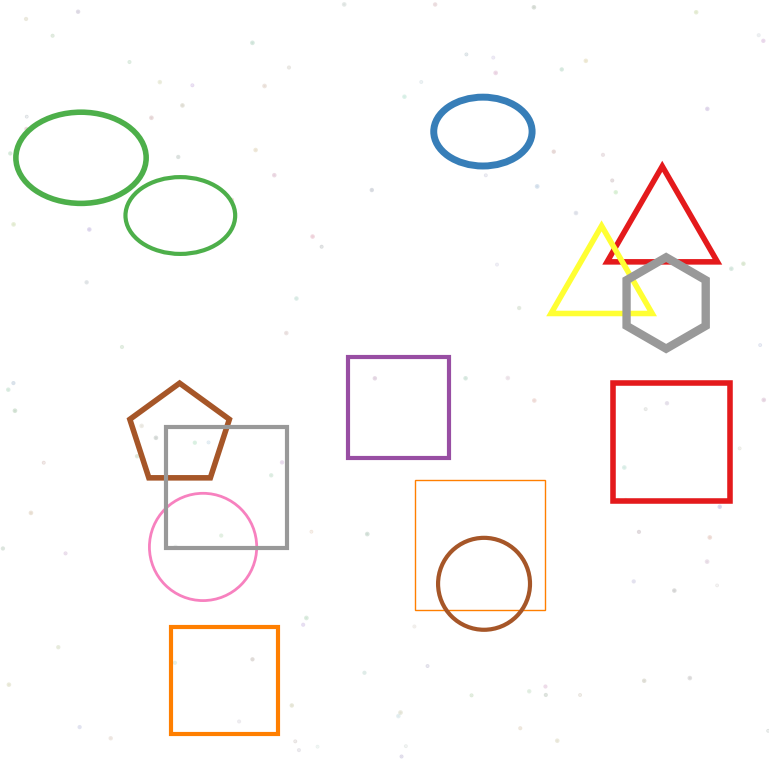[{"shape": "triangle", "thickness": 2, "radius": 0.41, "center": [0.86, 0.701]}, {"shape": "square", "thickness": 2, "radius": 0.38, "center": [0.872, 0.426]}, {"shape": "oval", "thickness": 2.5, "radius": 0.32, "center": [0.627, 0.829]}, {"shape": "oval", "thickness": 2, "radius": 0.42, "center": [0.105, 0.795]}, {"shape": "oval", "thickness": 1.5, "radius": 0.36, "center": [0.234, 0.72]}, {"shape": "square", "thickness": 1.5, "radius": 0.33, "center": [0.518, 0.47]}, {"shape": "square", "thickness": 0.5, "radius": 0.42, "center": [0.623, 0.292]}, {"shape": "square", "thickness": 1.5, "radius": 0.35, "center": [0.291, 0.117]}, {"shape": "triangle", "thickness": 2, "radius": 0.38, "center": [0.781, 0.631]}, {"shape": "circle", "thickness": 1.5, "radius": 0.3, "center": [0.629, 0.242]}, {"shape": "pentagon", "thickness": 2, "radius": 0.34, "center": [0.233, 0.434]}, {"shape": "circle", "thickness": 1, "radius": 0.35, "center": [0.264, 0.29]}, {"shape": "square", "thickness": 1.5, "radius": 0.39, "center": [0.294, 0.367]}, {"shape": "hexagon", "thickness": 3, "radius": 0.3, "center": [0.865, 0.607]}]